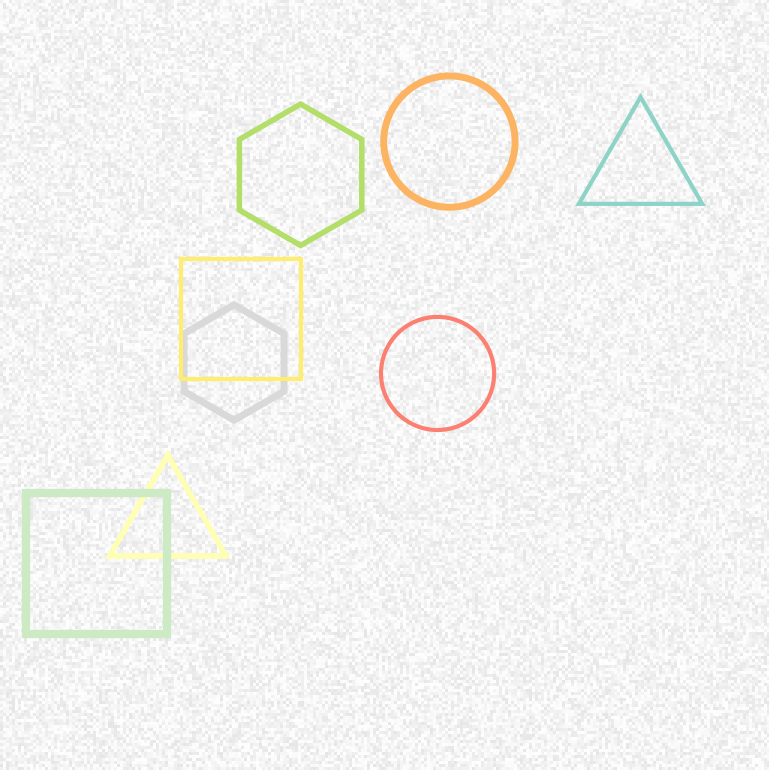[{"shape": "triangle", "thickness": 1.5, "radius": 0.46, "center": [0.832, 0.781]}, {"shape": "triangle", "thickness": 2, "radius": 0.44, "center": [0.218, 0.322]}, {"shape": "circle", "thickness": 1.5, "radius": 0.37, "center": [0.568, 0.515]}, {"shape": "circle", "thickness": 2.5, "radius": 0.43, "center": [0.584, 0.816]}, {"shape": "hexagon", "thickness": 2, "radius": 0.46, "center": [0.39, 0.773]}, {"shape": "hexagon", "thickness": 2.5, "radius": 0.37, "center": [0.304, 0.529]}, {"shape": "square", "thickness": 3, "radius": 0.46, "center": [0.125, 0.268]}, {"shape": "square", "thickness": 1.5, "radius": 0.39, "center": [0.313, 0.586]}]